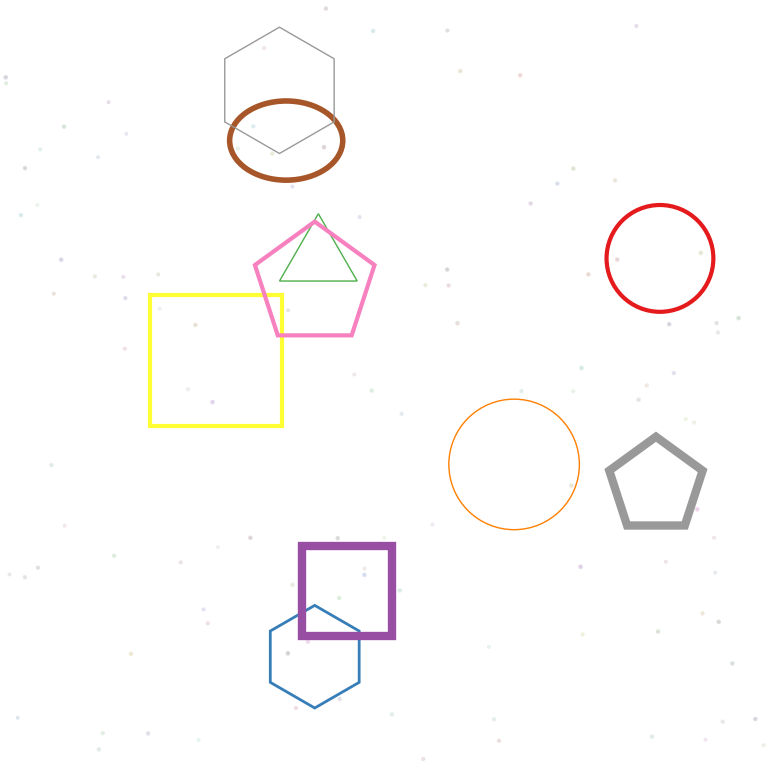[{"shape": "circle", "thickness": 1.5, "radius": 0.35, "center": [0.857, 0.664]}, {"shape": "hexagon", "thickness": 1, "radius": 0.33, "center": [0.409, 0.147]}, {"shape": "triangle", "thickness": 0.5, "radius": 0.29, "center": [0.413, 0.664]}, {"shape": "square", "thickness": 3, "radius": 0.29, "center": [0.45, 0.233]}, {"shape": "circle", "thickness": 0.5, "radius": 0.42, "center": [0.668, 0.397]}, {"shape": "square", "thickness": 1.5, "radius": 0.43, "center": [0.281, 0.532]}, {"shape": "oval", "thickness": 2, "radius": 0.37, "center": [0.372, 0.817]}, {"shape": "pentagon", "thickness": 1.5, "radius": 0.41, "center": [0.409, 0.631]}, {"shape": "pentagon", "thickness": 3, "radius": 0.32, "center": [0.852, 0.369]}, {"shape": "hexagon", "thickness": 0.5, "radius": 0.41, "center": [0.363, 0.883]}]